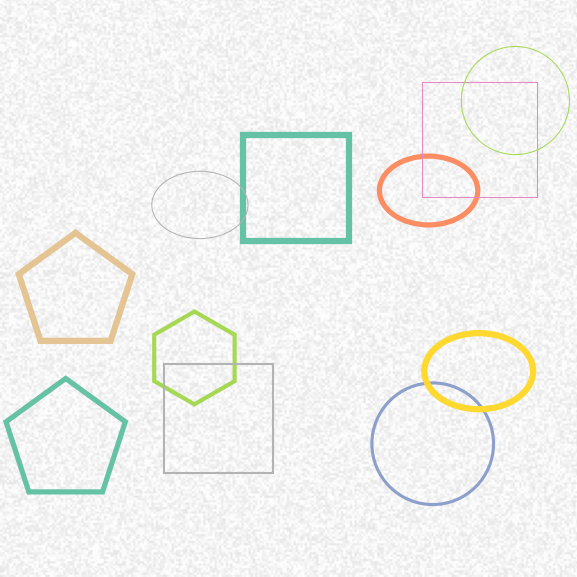[{"shape": "pentagon", "thickness": 2.5, "radius": 0.54, "center": [0.114, 0.235]}, {"shape": "square", "thickness": 3, "radius": 0.46, "center": [0.513, 0.674]}, {"shape": "oval", "thickness": 2.5, "radius": 0.43, "center": [0.742, 0.669]}, {"shape": "circle", "thickness": 1.5, "radius": 0.53, "center": [0.749, 0.231]}, {"shape": "square", "thickness": 0.5, "radius": 0.5, "center": [0.83, 0.757]}, {"shape": "hexagon", "thickness": 2, "radius": 0.4, "center": [0.337, 0.379]}, {"shape": "circle", "thickness": 0.5, "radius": 0.47, "center": [0.892, 0.825]}, {"shape": "oval", "thickness": 3, "radius": 0.47, "center": [0.829, 0.356]}, {"shape": "pentagon", "thickness": 3, "radius": 0.52, "center": [0.131, 0.493]}, {"shape": "square", "thickness": 1, "radius": 0.47, "center": [0.378, 0.274]}, {"shape": "oval", "thickness": 0.5, "radius": 0.42, "center": [0.346, 0.644]}]